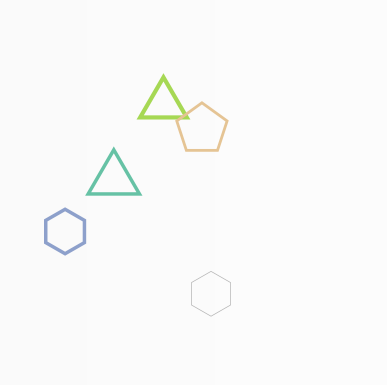[{"shape": "triangle", "thickness": 2.5, "radius": 0.38, "center": [0.294, 0.534]}, {"shape": "hexagon", "thickness": 2.5, "radius": 0.29, "center": [0.168, 0.399]}, {"shape": "triangle", "thickness": 3, "radius": 0.35, "center": [0.422, 0.73]}, {"shape": "pentagon", "thickness": 2, "radius": 0.34, "center": [0.521, 0.665]}, {"shape": "hexagon", "thickness": 0.5, "radius": 0.29, "center": [0.545, 0.237]}]